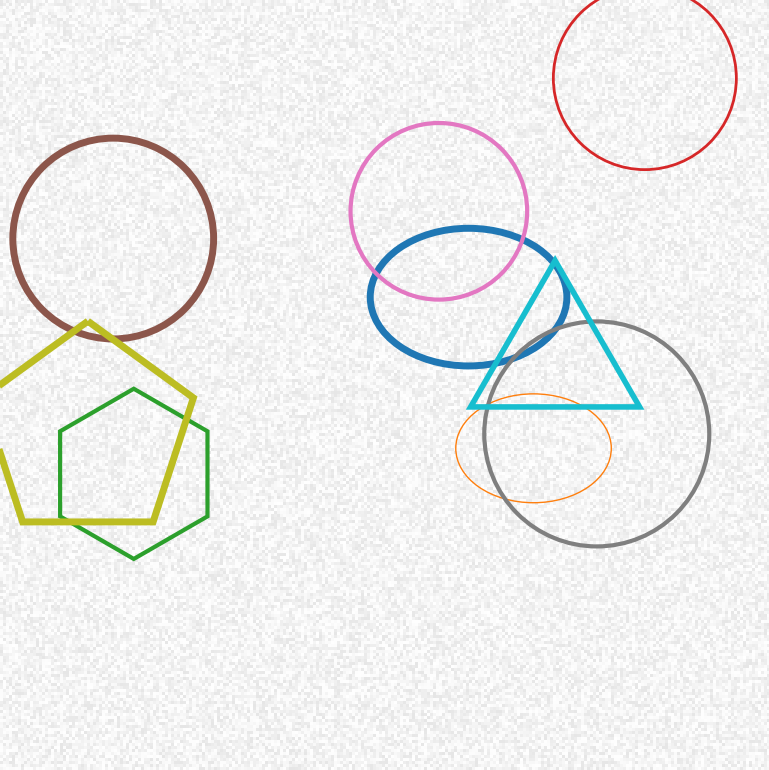[{"shape": "oval", "thickness": 2.5, "radius": 0.64, "center": [0.609, 0.614]}, {"shape": "oval", "thickness": 0.5, "radius": 0.5, "center": [0.693, 0.418]}, {"shape": "hexagon", "thickness": 1.5, "radius": 0.55, "center": [0.174, 0.385]}, {"shape": "circle", "thickness": 1, "radius": 0.59, "center": [0.837, 0.899]}, {"shape": "circle", "thickness": 2.5, "radius": 0.65, "center": [0.147, 0.69]}, {"shape": "circle", "thickness": 1.5, "radius": 0.57, "center": [0.57, 0.726]}, {"shape": "circle", "thickness": 1.5, "radius": 0.73, "center": [0.775, 0.436]}, {"shape": "pentagon", "thickness": 2.5, "radius": 0.72, "center": [0.114, 0.439]}, {"shape": "triangle", "thickness": 2, "radius": 0.63, "center": [0.721, 0.535]}]